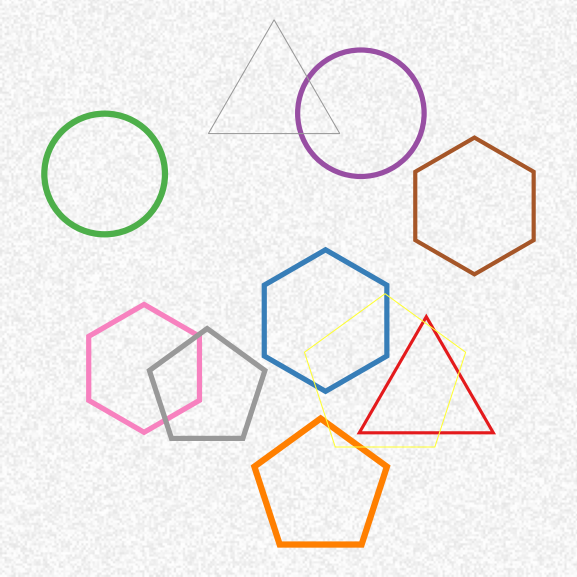[{"shape": "triangle", "thickness": 1.5, "radius": 0.67, "center": [0.738, 0.317]}, {"shape": "hexagon", "thickness": 2.5, "radius": 0.61, "center": [0.564, 0.444]}, {"shape": "circle", "thickness": 3, "radius": 0.52, "center": [0.181, 0.698]}, {"shape": "circle", "thickness": 2.5, "radius": 0.55, "center": [0.625, 0.803]}, {"shape": "pentagon", "thickness": 3, "radius": 0.6, "center": [0.555, 0.154]}, {"shape": "pentagon", "thickness": 0.5, "radius": 0.73, "center": [0.667, 0.344]}, {"shape": "hexagon", "thickness": 2, "radius": 0.59, "center": [0.822, 0.642]}, {"shape": "hexagon", "thickness": 2.5, "radius": 0.55, "center": [0.25, 0.361]}, {"shape": "pentagon", "thickness": 2.5, "radius": 0.53, "center": [0.359, 0.325]}, {"shape": "triangle", "thickness": 0.5, "radius": 0.66, "center": [0.475, 0.833]}]